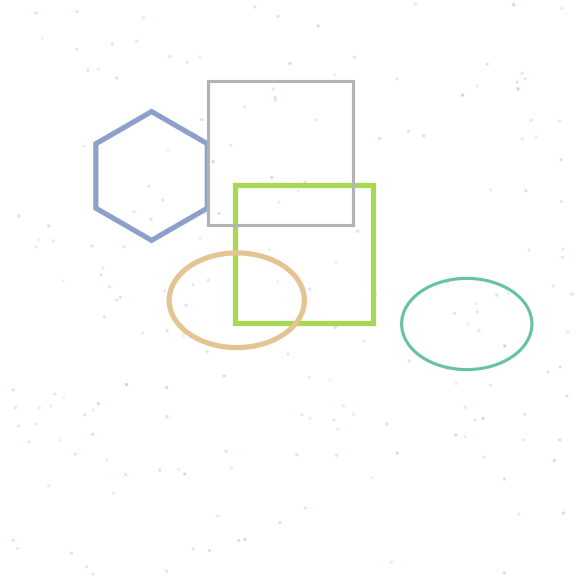[{"shape": "oval", "thickness": 1.5, "radius": 0.56, "center": [0.808, 0.438]}, {"shape": "hexagon", "thickness": 2.5, "radius": 0.56, "center": [0.263, 0.694]}, {"shape": "square", "thickness": 2.5, "radius": 0.6, "center": [0.527, 0.559]}, {"shape": "oval", "thickness": 2.5, "radius": 0.59, "center": [0.41, 0.479]}, {"shape": "square", "thickness": 1.5, "radius": 0.63, "center": [0.486, 0.734]}]